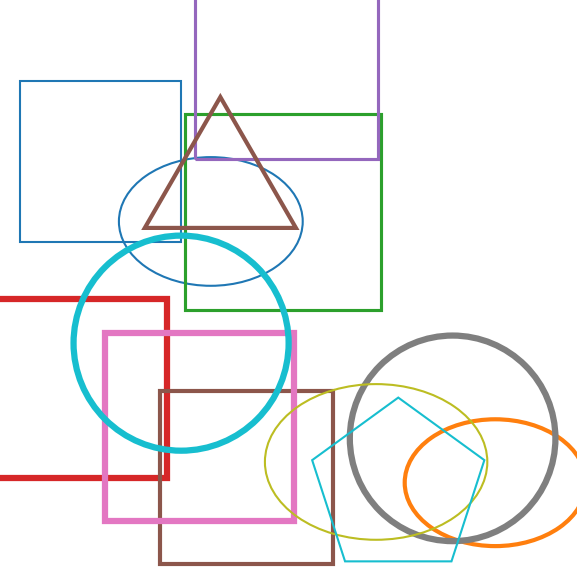[{"shape": "square", "thickness": 1, "radius": 0.7, "center": [0.174, 0.72]}, {"shape": "oval", "thickness": 1, "radius": 0.8, "center": [0.365, 0.616]}, {"shape": "oval", "thickness": 2, "radius": 0.78, "center": [0.858, 0.163]}, {"shape": "square", "thickness": 1.5, "radius": 0.85, "center": [0.49, 0.632]}, {"shape": "square", "thickness": 3, "radius": 0.78, "center": [0.134, 0.327]}, {"shape": "square", "thickness": 1.5, "radius": 0.79, "center": [0.496, 0.883]}, {"shape": "triangle", "thickness": 2, "radius": 0.76, "center": [0.382, 0.68]}, {"shape": "square", "thickness": 2, "radius": 0.75, "center": [0.426, 0.173]}, {"shape": "square", "thickness": 3, "radius": 0.82, "center": [0.345, 0.259]}, {"shape": "circle", "thickness": 3, "radius": 0.89, "center": [0.784, 0.24]}, {"shape": "oval", "thickness": 1, "radius": 0.96, "center": [0.651, 0.199]}, {"shape": "circle", "thickness": 3, "radius": 0.93, "center": [0.314, 0.405]}, {"shape": "pentagon", "thickness": 1, "radius": 0.78, "center": [0.69, 0.154]}]